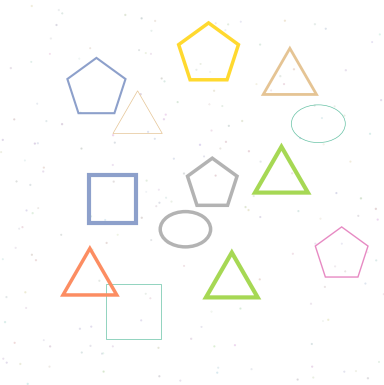[{"shape": "oval", "thickness": 0.5, "radius": 0.35, "center": [0.827, 0.679]}, {"shape": "square", "thickness": 0.5, "radius": 0.36, "center": [0.347, 0.19]}, {"shape": "triangle", "thickness": 2.5, "radius": 0.4, "center": [0.233, 0.274]}, {"shape": "pentagon", "thickness": 1.5, "radius": 0.4, "center": [0.25, 0.77]}, {"shape": "square", "thickness": 3, "radius": 0.31, "center": [0.292, 0.483]}, {"shape": "pentagon", "thickness": 1, "radius": 0.36, "center": [0.887, 0.339]}, {"shape": "triangle", "thickness": 3, "radius": 0.39, "center": [0.602, 0.266]}, {"shape": "triangle", "thickness": 3, "radius": 0.4, "center": [0.731, 0.539]}, {"shape": "pentagon", "thickness": 2.5, "radius": 0.41, "center": [0.542, 0.859]}, {"shape": "triangle", "thickness": 0.5, "radius": 0.37, "center": [0.357, 0.69]}, {"shape": "triangle", "thickness": 2, "radius": 0.4, "center": [0.753, 0.795]}, {"shape": "pentagon", "thickness": 2.5, "radius": 0.34, "center": [0.551, 0.521]}, {"shape": "oval", "thickness": 2.5, "radius": 0.33, "center": [0.482, 0.405]}]